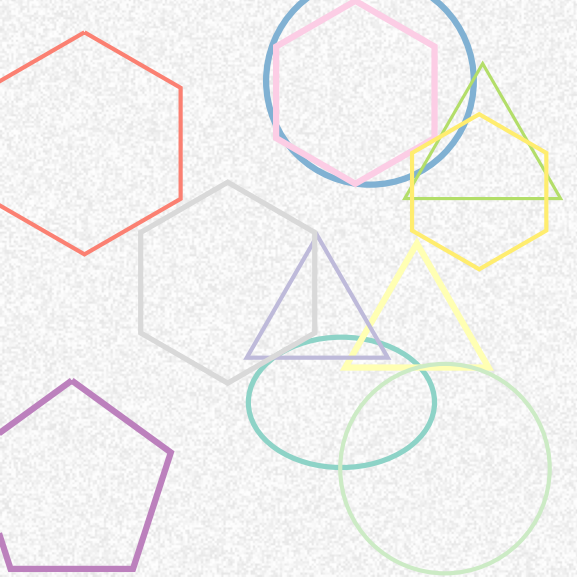[{"shape": "oval", "thickness": 2.5, "radius": 0.81, "center": [0.591, 0.302]}, {"shape": "triangle", "thickness": 3, "radius": 0.72, "center": [0.722, 0.434]}, {"shape": "triangle", "thickness": 2, "radius": 0.7, "center": [0.549, 0.45]}, {"shape": "hexagon", "thickness": 2, "radius": 0.96, "center": [0.146, 0.751]}, {"shape": "circle", "thickness": 3, "radius": 0.9, "center": [0.641, 0.859]}, {"shape": "triangle", "thickness": 1.5, "radius": 0.78, "center": [0.836, 0.733]}, {"shape": "hexagon", "thickness": 3, "radius": 0.79, "center": [0.615, 0.839]}, {"shape": "hexagon", "thickness": 2.5, "radius": 0.87, "center": [0.394, 0.51]}, {"shape": "pentagon", "thickness": 3, "radius": 0.9, "center": [0.124, 0.16]}, {"shape": "circle", "thickness": 2, "radius": 0.91, "center": [0.771, 0.188]}, {"shape": "hexagon", "thickness": 2, "radius": 0.67, "center": [0.83, 0.667]}]